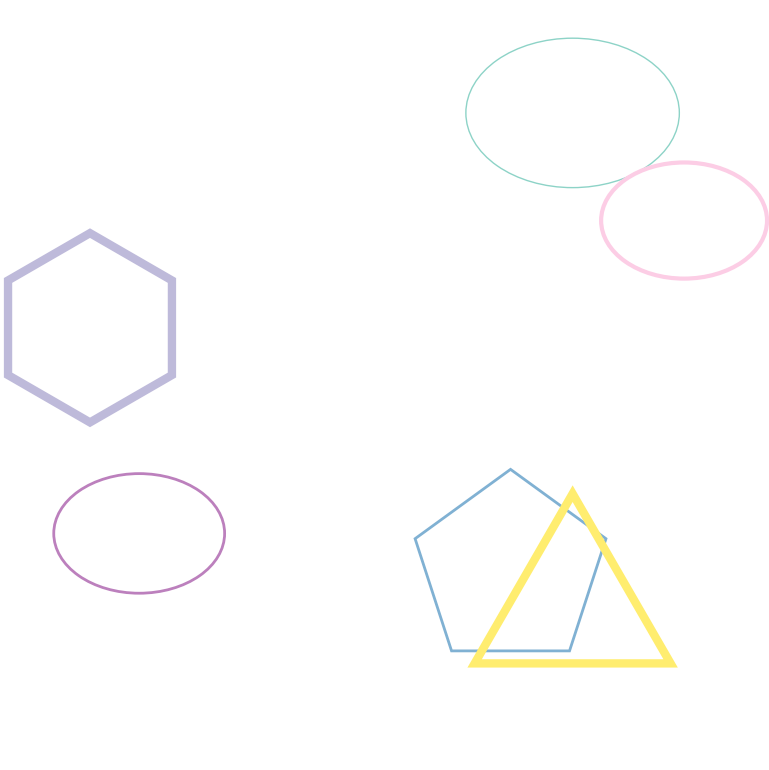[{"shape": "oval", "thickness": 0.5, "radius": 0.69, "center": [0.744, 0.853]}, {"shape": "hexagon", "thickness": 3, "radius": 0.61, "center": [0.117, 0.574]}, {"shape": "pentagon", "thickness": 1, "radius": 0.65, "center": [0.663, 0.26]}, {"shape": "oval", "thickness": 1.5, "radius": 0.54, "center": [0.888, 0.714]}, {"shape": "oval", "thickness": 1, "radius": 0.55, "center": [0.181, 0.307]}, {"shape": "triangle", "thickness": 3, "radius": 0.73, "center": [0.744, 0.212]}]